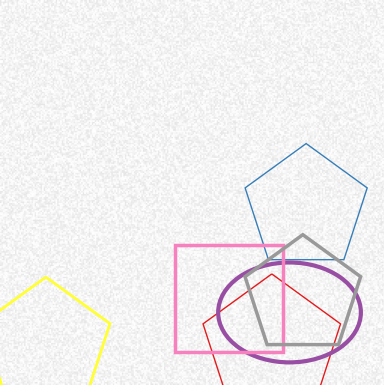[{"shape": "pentagon", "thickness": 1, "radius": 0.94, "center": [0.706, 0.101]}, {"shape": "pentagon", "thickness": 1, "radius": 0.83, "center": [0.795, 0.46]}, {"shape": "oval", "thickness": 3, "radius": 0.93, "center": [0.752, 0.188]}, {"shape": "pentagon", "thickness": 2, "radius": 0.88, "center": [0.119, 0.105]}, {"shape": "square", "thickness": 2.5, "radius": 0.7, "center": [0.595, 0.225]}, {"shape": "pentagon", "thickness": 2.5, "radius": 0.79, "center": [0.787, 0.233]}]